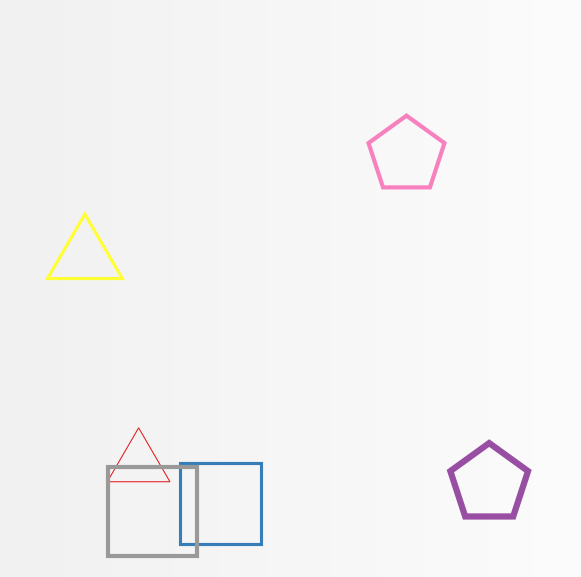[{"shape": "triangle", "thickness": 0.5, "radius": 0.31, "center": [0.239, 0.196]}, {"shape": "square", "thickness": 1.5, "radius": 0.35, "center": [0.379, 0.127]}, {"shape": "pentagon", "thickness": 3, "radius": 0.35, "center": [0.842, 0.162]}, {"shape": "triangle", "thickness": 1.5, "radius": 0.37, "center": [0.146, 0.554]}, {"shape": "pentagon", "thickness": 2, "radius": 0.34, "center": [0.699, 0.73]}, {"shape": "square", "thickness": 2, "radius": 0.39, "center": [0.262, 0.113]}]